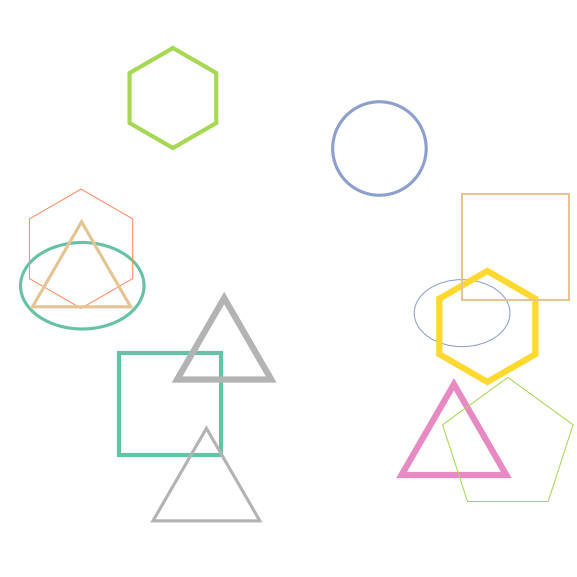[{"shape": "oval", "thickness": 1.5, "radius": 0.53, "center": [0.142, 0.504]}, {"shape": "square", "thickness": 2, "radius": 0.44, "center": [0.294, 0.3]}, {"shape": "hexagon", "thickness": 0.5, "radius": 0.52, "center": [0.14, 0.568]}, {"shape": "oval", "thickness": 0.5, "radius": 0.41, "center": [0.8, 0.457]}, {"shape": "circle", "thickness": 1.5, "radius": 0.4, "center": [0.657, 0.742]}, {"shape": "triangle", "thickness": 3, "radius": 0.52, "center": [0.786, 0.229]}, {"shape": "pentagon", "thickness": 0.5, "radius": 0.59, "center": [0.879, 0.227]}, {"shape": "hexagon", "thickness": 2, "radius": 0.43, "center": [0.299, 0.829]}, {"shape": "hexagon", "thickness": 3, "radius": 0.48, "center": [0.844, 0.434]}, {"shape": "triangle", "thickness": 1.5, "radius": 0.49, "center": [0.141, 0.517]}, {"shape": "square", "thickness": 1, "radius": 0.46, "center": [0.893, 0.571]}, {"shape": "triangle", "thickness": 3, "radius": 0.47, "center": [0.388, 0.389]}, {"shape": "triangle", "thickness": 1.5, "radius": 0.53, "center": [0.357, 0.151]}]